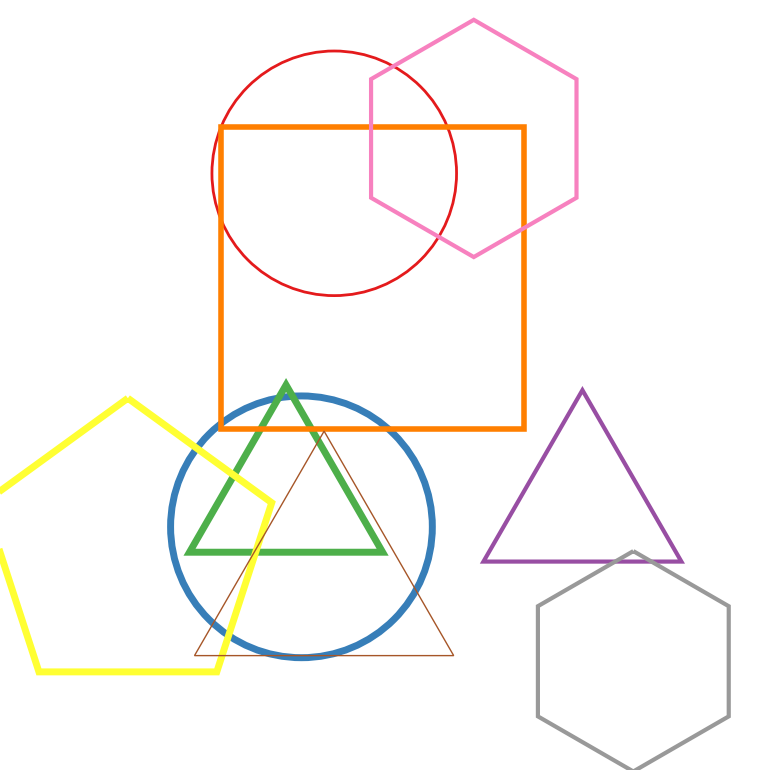[{"shape": "circle", "thickness": 1, "radius": 0.79, "center": [0.434, 0.775]}, {"shape": "circle", "thickness": 2.5, "radius": 0.85, "center": [0.392, 0.316]}, {"shape": "triangle", "thickness": 2.5, "radius": 0.72, "center": [0.372, 0.355]}, {"shape": "triangle", "thickness": 1.5, "radius": 0.74, "center": [0.756, 0.345]}, {"shape": "square", "thickness": 2, "radius": 0.98, "center": [0.483, 0.639]}, {"shape": "pentagon", "thickness": 2.5, "radius": 0.98, "center": [0.166, 0.286]}, {"shape": "triangle", "thickness": 0.5, "radius": 0.97, "center": [0.421, 0.246]}, {"shape": "hexagon", "thickness": 1.5, "radius": 0.77, "center": [0.615, 0.82]}, {"shape": "hexagon", "thickness": 1.5, "radius": 0.72, "center": [0.822, 0.141]}]